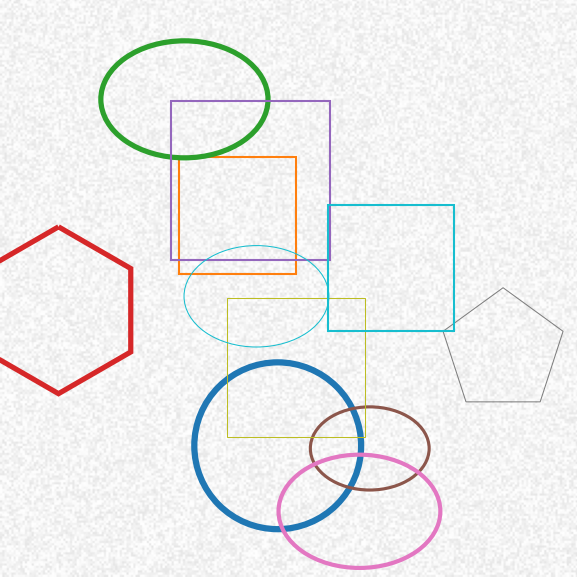[{"shape": "circle", "thickness": 3, "radius": 0.72, "center": [0.481, 0.227]}, {"shape": "square", "thickness": 1, "radius": 0.51, "center": [0.411, 0.626]}, {"shape": "oval", "thickness": 2.5, "radius": 0.72, "center": [0.319, 0.827]}, {"shape": "hexagon", "thickness": 2.5, "radius": 0.72, "center": [0.101, 0.462]}, {"shape": "square", "thickness": 1, "radius": 0.69, "center": [0.434, 0.686]}, {"shape": "oval", "thickness": 1.5, "radius": 0.51, "center": [0.64, 0.223]}, {"shape": "oval", "thickness": 2, "radius": 0.7, "center": [0.622, 0.114]}, {"shape": "pentagon", "thickness": 0.5, "radius": 0.55, "center": [0.871, 0.392]}, {"shape": "square", "thickness": 0.5, "radius": 0.6, "center": [0.513, 0.363]}, {"shape": "square", "thickness": 1, "radius": 0.55, "center": [0.677, 0.535]}, {"shape": "oval", "thickness": 0.5, "radius": 0.63, "center": [0.444, 0.486]}]